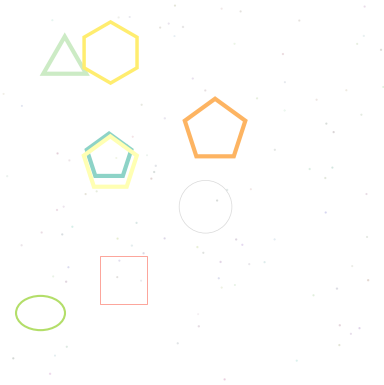[{"shape": "pentagon", "thickness": 3, "radius": 0.3, "center": [0.283, 0.592]}, {"shape": "pentagon", "thickness": 3, "radius": 0.36, "center": [0.287, 0.574]}, {"shape": "square", "thickness": 0.5, "radius": 0.31, "center": [0.321, 0.273]}, {"shape": "pentagon", "thickness": 3, "radius": 0.41, "center": [0.559, 0.661]}, {"shape": "oval", "thickness": 1.5, "radius": 0.32, "center": [0.105, 0.187]}, {"shape": "circle", "thickness": 0.5, "radius": 0.34, "center": [0.534, 0.463]}, {"shape": "triangle", "thickness": 3, "radius": 0.32, "center": [0.168, 0.841]}, {"shape": "hexagon", "thickness": 2.5, "radius": 0.4, "center": [0.287, 0.864]}]